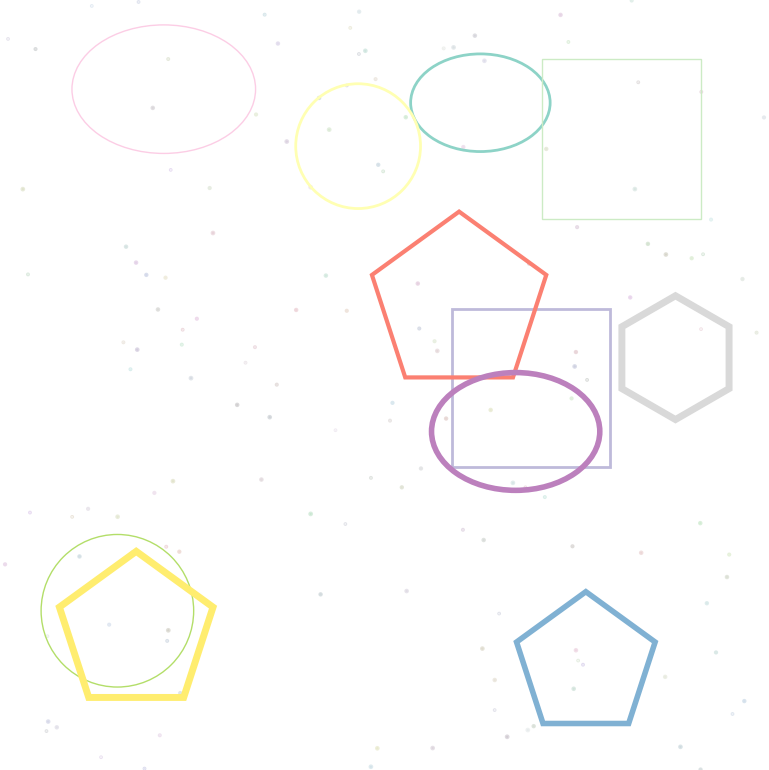[{"shape": "oval", "thickness": 1, "radius": 0.45, "center": [0.624, 0.867]}, {"shape": "circle", "thickness": 1, "radius": 0.41, "center": [0.465, 0.81]}, {"shape": "square", "thickness": 1, "radius": 0.51, "center": [0.689, 0.496]}, {"shape": "pentagon", "thickness": 1.5, "radius": 0.6, "center": [0.596, 0.606]}, {"shape": "pentagon", "thickness": 2, "radius": 0.47, "center": [0.761, 0.137]}, {"shape": "circle", "thickness": 0.5, "radius": 0.5, "center": [0.152, 0.207]}, {"shape": "oval", "thickness": 0.5, "radius": 0.6, "center": [0.213, 0.884]}, {"shape": "hexagon", "thickness": 2.5, "radius": 0.4, "center": [0.877, 0.536]}, {"shape": "oval", "thickness": 2, "radius": 0.55, "center": [0.67, 0.44]}, {"shape": "square", "thickness": 0.5, "radius": 0.52, "center": [0.807, 0.82]}, {"shape": "pentagon", "thickness": 2.5, "radius": 0.52, "center": [0.177, 0.179]}]